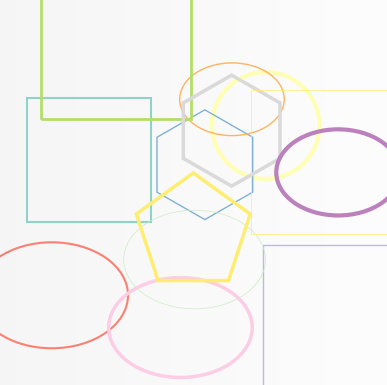[{"shape": "square", "thickness": 1.5, "radius": 0.8, "center": [0.23, 0.584]}, {"shape": "circle", "thickness": 3, "radius": 0.69, "center": [0.686, 0.674]}, {"shape": "square", "thickness": 1, "radius": 0.94, "center": [0.868, 0.176]}, {"shape": "oval", "thickness": 1.5, "radius": 0.98, "center": [0.134, 0.233]}, {"shape": "hexagon", "thickness": 1, "radius": 0.71, "center": [0.529, 0.572]}, {"shape": "oval", "thickness": 1, "radius": 0.67, "center": [0.599, 0.742]}, {"shape": "square", "thickness": 2, "radius": 0.97, "center": [0.3, 0.884]}, {"shape": "oval", "thickness": 2.5, "radius": 0.93, "center": [0.466, 0.149]}, {"shape": "hexagon", "thickness": 2.5, "radius": 0.72, "center": [0.598, 0.661]}, {"shape": "oval", "thickness": 3, "radius": 0.8, "center": [0.873, 0.552]}, {"shape": "oval", "thickness": 0.5, "radius": 0.91, "center": [0.502, 0.326]}, {"shape": "pentagon", "thickness": 2.5, "radius": 0.77, "center": [0.499, 0.396]}, {"shape": "square", "thickness": 0.5, "radius": 0.94, "center": [0.836, 0.579]}]